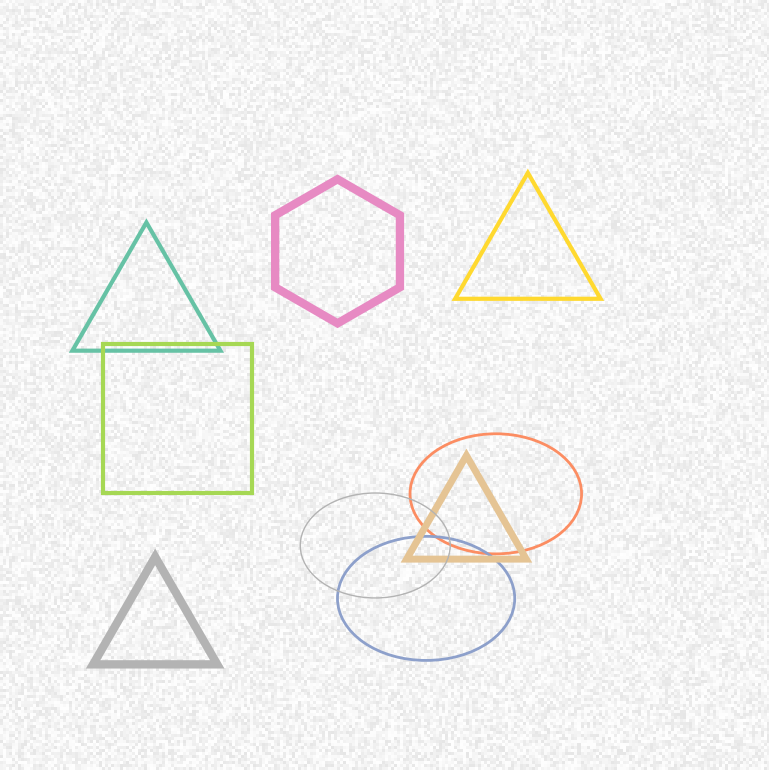[{"shape": "triangle", "thickness": 1.5, "radius": 0.56, "center": [0.19, 0.6]}, {"shape": "oval", "thickness": 1, "radius": 0.56, "center": [0.644, 0.359]}, {"shape": "oval", "thickness": 1, "radius": 0.58, "center": [0.553, 0.223]}, {"shape": "hexagon", "thickness": 3, "radius": 0.47, "center": [0.438, 0.674]}, {"shape": "square", "thickness": 1.5, "radius": 0.48, "center": [0.23, 0.456]}, {"shape": "triangle", "thickness": 1.5, "radius": 0.55, "center": [0.686, 0.667]}, {"shape": "triangle", "thickness": 2.5, "radius": 0.45, "center": [0.606, 0.319]}, {"shape": "oval", "thickness": 0.5, "radius": 0.49, "center": [0.487, 0.292]}, {"shape": "triangle", "thickness": 3, "radius": 0.47, "center": [0.202, 0.184]}]